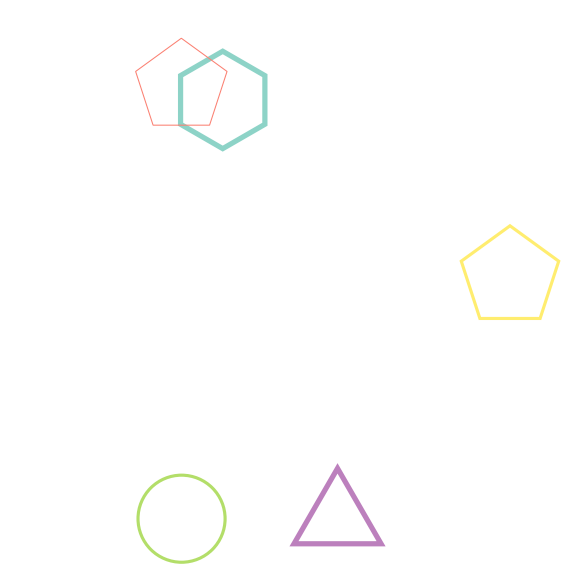[{"shape": "hexagon", "thickness": 2.5, "radius": 0.42, "center": [0.386, 0.826]}, {"shape": "pentagon", "thickness": 0.5, "radius": 0.42, "center": [0.314, 0.85]}, {"shape": "circle", "thickness": 1.5, "radius": 0.38, "center": [0.314, 0.101]}, {"shape": "triangle", "thickness": 2.5, "radius": 0.44, "center": [0.584, 0.101]}, {"shape": "pentagon", "thickness": 1.5, "radius": 0.44, "center": [0.883, 0.519]}]